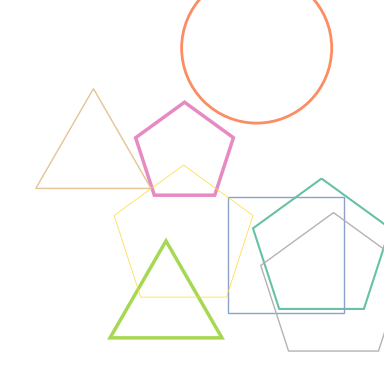[{"shape": "pentagon", "thickness": 1.5, "radius": 0.94, "center": [0.835, 0.349]}, {"shape": "circle", "thickness": 2, "radius": 0.97, "center": [0.667, 0.875]}, {"shape": "square", "thickness": 1, "radius": 0.75, "center": [0.742, 0.337]}, {"shape": "pentagon", "thickness": 2.5, "radius": 0.67, "center": [0.479, 0.601]}, {"shape": "triangle", "thickness": 2.5, "radius": 0.84, "center": [0.431, 0.206]}, {"shape": "pentagon", "thickness": 0.5, "radius": 0.95, "center": [0.477, 0.382]}, {"shape": "triangle", "thickness": 1, "radius": 0.86, "center": [0.243, 0.597]}, {"shape": "pentagon", "thickness": 1, "radius": 0.99, "center": [0.866, 0.249]}]